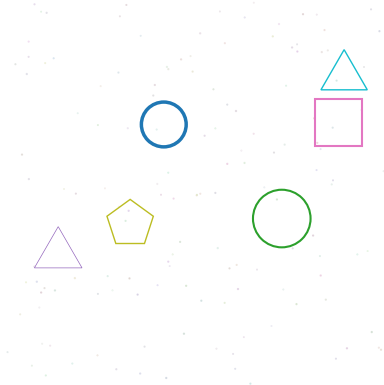[{"shape": "circle", "thickness": 2.5, "radius": 0.29, "center": [0.425, 0.677]}, {"shape": "circle", "thickness": 1.5, "radius": 0.37, "center": [0.732, 0.432]}, {"shape": "triangle", "thickness": 0.5, "radius": 0.36, "center": [0.151, 0.34]}, {"shape": "square", "thickness": 1.5, "radius": 0.3, "center": [0.88, 0.681]}, {"shape": "pentagon", "thickness": 1, "radius": 0.32, "center": [0.338, 0.419]}, {"shape": "triangle", "thickness": 1, "radius": 0.35, "center": [0.894, 0.801]}]